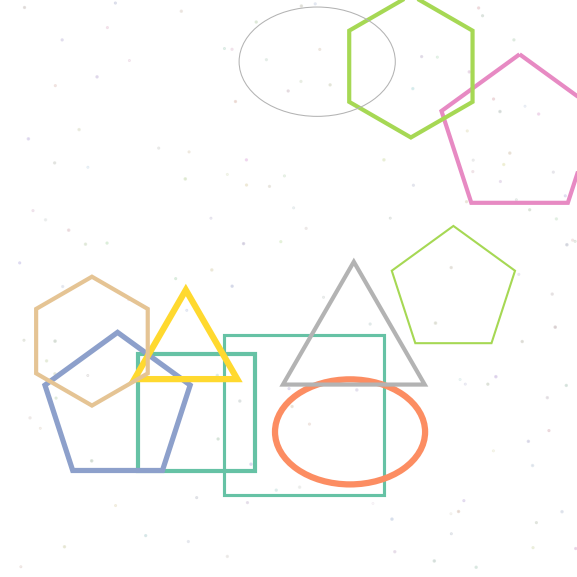[{"shape": "square", "thickness": 2, "radius": 0.51, "center": [0.34, 0.285]}, {"shape": "square", "thickness": 1.5, "radius": 0.69, "center": [0.526, 0.281]}, {"shape": "oval", "thickness": 3, "radius": 0.65, "center": [0.606, 0.251]}, {"shape": "pentagon", "thickness": 2.5, "radius": 0.66, "center": [0.204, 0.291]}, {"shape": "pentagon", "thickness": 2, "radius": 0.71, "center": [0.9, 0.763]}, {"shape": "hexagon", "thickness": 2, "radius": 0.62, "center": [0.711, 0.884]}, {"shape": "pentagon", "thickness": 1, "radius": 0.56, "center": [0.785, 0.496]}, {"shape": "triangle", "thickness": 3, "radius": 0.51, "center": [0.322, 0.394]}, {"shape": "hexagon", "thickness": 2, "radius": 0.56, "center": [0.159, 0.408]}, {"shape": "oval", "thickness": 0.5, "radius": 0.68, "center": [0.549, 0.892]}, {"shape": "triangle", "thickness": 2, "radius": 0.71, "center": [0.613, 0.404]}]